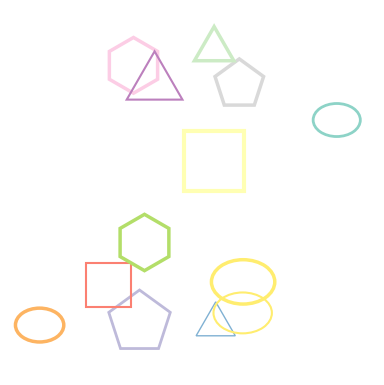[{"shape": "oval", "thickness": 2, "radius": 0.31, "center": [0.875, 0.688]}, {"shape": "square", "thickness": 3, "radius": 0.39, "center": [0.556, 0.582]}, {"shape": "pentagon", "thickness": 2, "radius": 0.42, "center": [0.362, 0.163]}, {"shape": "square", "thickness": 1.5, "radius": 0.29, "center": [0.282, 0.259]}, {"shape": "triangle", "thickness": 1, "radius": 0.29, "center": [0.56, 0.157]}, {"shape": "oval", "thickness": 2.5, "radius": 0.31, "center": [0.103, 0.156]}, {"shape": "hexagon", "thickness": 2.5, "radius": 0.37, "center": [0.375, 0.37]}, {"shape": "hexagon", "thickness": 2.5, "radius": 0.36, "center": [0.347, 0.83]}, {"shape": "pentagon", "thickness": 2.5, "radius": 0.33, "center": [0.622, 0.781]}, {"shape": "triangle", "thickness": 1.5, "radius": 0.42, "center": [0.402, 0.783]}, {"shape": "triangle", "thickness": 2.5, "radius": 0.3, "center": [0.556, 0.872]}, {"shape": "oval", "thickness": 2.5, "radius": 0.41, "center": [0.631, 0.268]}, {"shape": "oval", "thickness": 1.5, "radius": 0.38, "center": [0.63, 0.187]}]